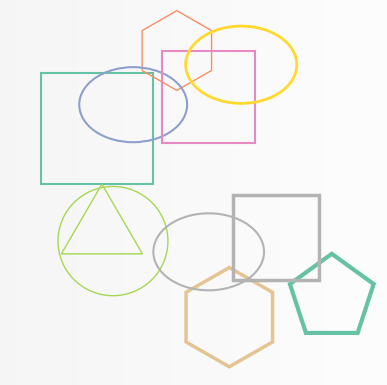[{"shape": "square", "thickness": 1.5, "radius": 0.72, "center": [0.251, 0.666]}, {"shape": "pentagon", "thickness": 3, "radius": 0.57, "center": [0.856, 0.227]}, {"shape": "hexagon", "thickness": 1, "radius": 0.52, "center": [0.456, 0.869]}, {"shape": "oval", "thickness": 1.5, "radius": 0.7, "center": [0.344, 0.728]}, {"shape": "square", "thickness": 1.5, "radius": 0.6, "center": [0.538, 0.748]}, {"shape": "circle", "thickness": 1, "radius": 0.71, "center": [0.292, 0.374]}, {"shape": "triangle", "thickness": 1, "radius": 0.6, "center": [0.263, 0.401]}, {"shape": "oval", "thickness": 2, "radius": 0.72, "center": [0.623, 0.832]}, {"shape": "hexagon", "thickness": 2.5, "radius": 0.64, "center": [0.592, 0.176]}, {"shape": "square", "thickness": 2.5, "radius": 0.55, "center": [0.713, 0.382]}, {"shape": "oval", "thickness": 1.5, "radius": 0.71, "center": [0.539, 0.346]}]